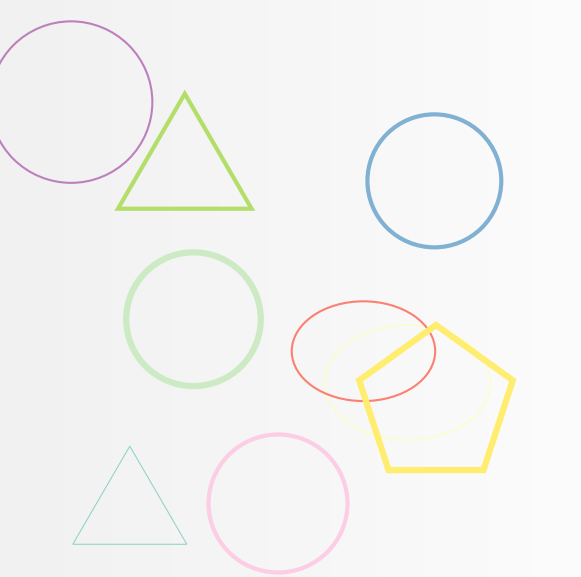[{"shape": "triangle", "thickness": 0.5, "radius": 0.57, "center": [0.223, 0.113]}, {"shape": "oval", "thickness": 0.5, "radius": 0.71, "center": [0.701, 0.336]}, {"shape": "oval", "thickness": 1, "radius": 0.62, "center": [0.625, 0.391]}, {"shape": "circle", "thickness": 2, "radius": 0.58, "center": [0.747, 0.686]}, {"shape": "triangle", "thickness": 2, "radius": 0.66, "center": [0.318, 0.704]}, {"shape": "circle", "thickness": 2, "radius": 0.6, "center": [0.478, 0.127]}, {"shape": "circle", "thickness": 1, "radius": 0.7, "center": [0.122, 0.822]}, {"shape": "circle", "thickness": 3, "radius": 0.58, "center": [0.333, 0.446]}, {"shape": "pentagon", "thickness": 3, "radius": 0.69, "center": [0.75, 0.298]}]